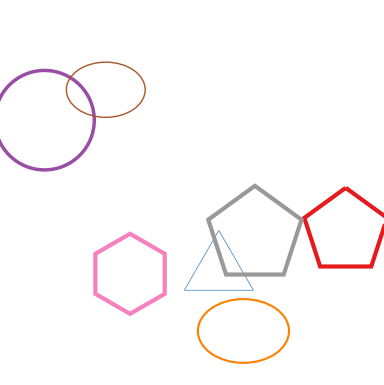[{"shape": "pentagon", "thickness": 3, "radius": 0.56, "center": [0.898, 0.399]}, {"shape": "triangle", "thickness": 0.5, "radius": 0.52, "center": [0.568, 0.298]}, {"shape": "circle", "thickness": 2.5, "radius": 0.65, "center": [0.116, 0.688]}, {"shape": "oval", "thickness": 1.5, "radius": 0.59, "center": [0.632, 0.14]}, {"shape": "oval", "thickness": 1, "radius": 0.51, "center": [0.275, 0.767]}, {"shape": "hexagon", "thickness": 3, "radius": 0.52, "center": [0.338, 0.289]}, {"shape": "pentagon", "thickness": 3, "radius": 0.64, "center": [0.662, 0.39]}]